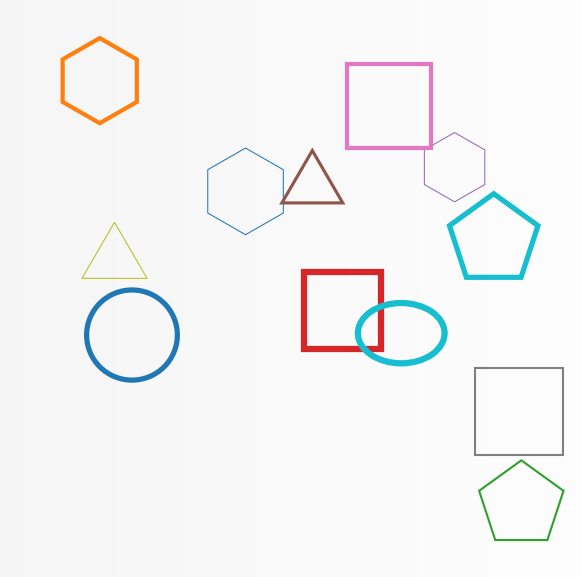[{"shape": "circle", "thickness": 2.5, "radius": 0.39, "center": [0.227, 0.419]}, {"shape": "hexagon", "thickness": 0.5, "radius": 0.38, "center": [0.422, 0.668]}, {"shape": "hexagon", "thickness": 2, "radius": 0.37, "center": [0.172, 0.859]}, {"shape": "pentagon", "thickness": 1, "radius": 0.38, "center": [0.897, 0.126]}, {"shape": "square", "thickness": 3, "radius": 0.33, "center": [0.589, 0.461]}, {"shape": "hexagon", "thickness": 0.5, "radius": 0.3, "center": [0.782, 0.71]}, {"shape": "triangle", "thickness": 1.5, "radius": 0.3, "center": [0.537, 0.678]}, {"shape": "square", "thickness": 2, "radius": 0.36, "center": [0.669, 0.816]}, {"shape": "square", "thickness": 1, "radius": 0.38, "center": [0.893, 0.286]}, {"shape": "triangle", "thickness": 0.5, "radius": 0.32, "center": [0.197, 0.549]}, {"shape": "pentagon", "thickness": 2.5, "radius": 0.4, "center": [0.849, 0.584]}, {"shape": "oval", "thickness": 3, "radius": 0.37, "center": [0.69, 0.422]}]